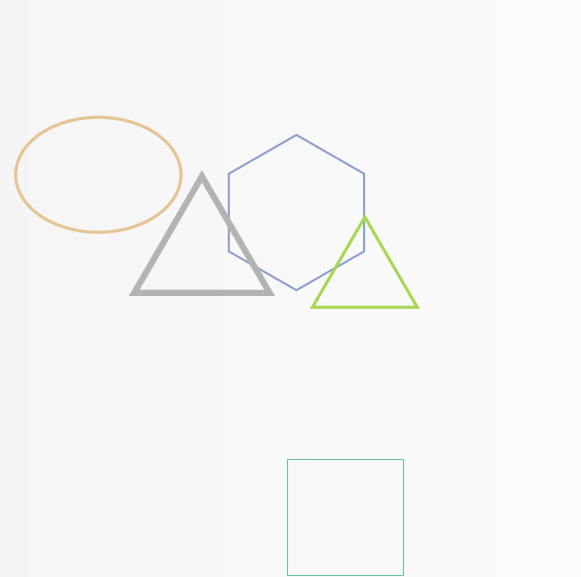[{"shape": "square", "thickness": 0.5, "radius": 0.5, "center": [0.593, 0.105]}, {"shape": "hexagon", "thickness": 1, "radius": 0.67, "center": [0.51, 0.631]}, {"shape": "triangle", "thickness": 1.5, "radius": 0.52, "center": [0.628, 0.519]}, {"shape": "oval", "thickness": 1.5, "radius": 0.71, "center": [0.169, 0.696]}, {"shape": "triangle", "thickness": 3, "radius": 0.67, "center": [0.347, 0.559]}]